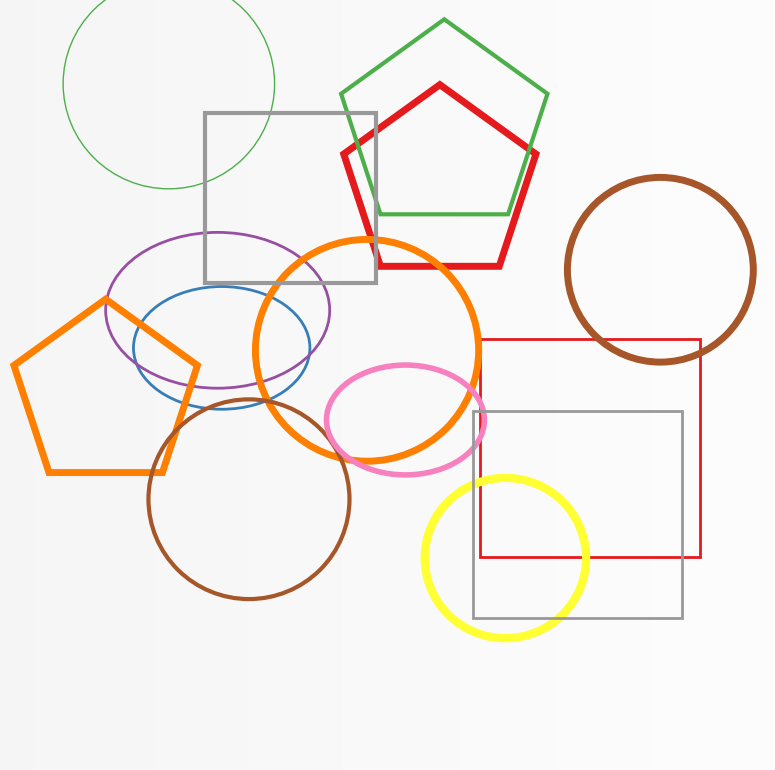[{"shape": "pentagon", "thickness": 2.5, "radius": 0.65, "center": [0.568, 0.76]}, {"shape": "square", "thickness": 1, "radius": 0.71, "center": [0.761, 0.418]}, {"shape": "oval", "thickness": 1, "radius": 0.57, "center": [0.286, 0.548]}, {"shape": "circle", "thickness": 0.5, "radius": 0.68, "center": [0.218, 0.891]}, {"shape": "pentagon", "thickness": 1.5, "radius": 0.7, "center": [0.573, 0.835]}, {"shape": "oval", "thickness": 1, "radius": 0.72, "center": [0.281, 0.597]}, {"shape": "pentagon", "thickness": 2.5, "radius": 0.62, "center": [0.136, 0.487]}, {"shape": "circle", "thickness": 2.5, "radius": 0.72, "center": [0.474, 0.545]}, {"shape": "circle", "thickness": 3, "radius": 0.52, "center": [0.652, 0.275]}, {"shape": "circle", "thickness": 1.5, "radius": 0.65, "center": [0.321, 0.352]}, {"shape": "circle", "thickness": 2.5, "radius": 0.6, "center": [0.852, 0.65]}, {"shape": "oval", "thickness": 2, "radius": 0.51, "center": [0.523, 0.455]}, {"shape": "square", "thickness": 1.5, "radius": 0.55, "center": [0.375, 0.743]}, {"shape": "square", "thickness": 1, "radius": 0.67, "center": [0.745, 0.332]}]